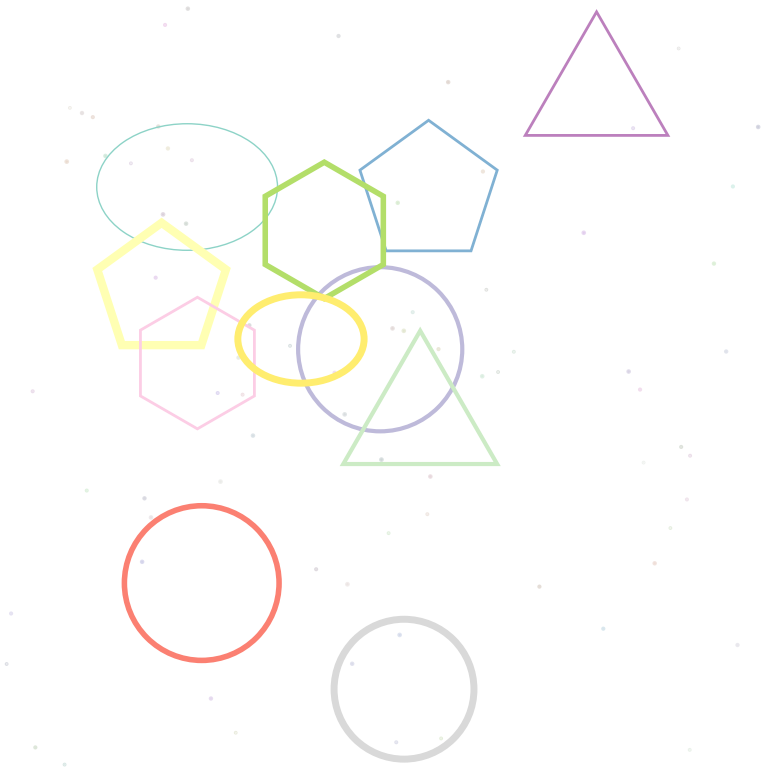[{"shape": "oval", "thickness": 0.5, "radius": 0.59, "center": [0.243, 0.757]}, {"shape": "pentagon", "thickness": 3, "radius": 0.44, "center": [0.21, 0.623]}, {"shape": "circle", "thickness": 1.5, "radius": 0.53, "center": [0.494, 0.546]}, {"shape": "circle", "thickness": 2, "radius": 0.5, "center": [0.262, 0.243]}, {"shape": "pentagon", "thickness": 1, "radius": 0.47, "center": [0.557, 0.75]}, {"shape": "hexagon", "thickness": 2, "radius": 0.44, "center": [0.421, 0.701]}, {"shape": "hexagon", "thickness": 1, "radius": 0.43, "center": [0.256, 0.528]}, {"shape": "circle", "thickness": 2.5, "radius": 0.45, "center": [0.525, 0.105]}, {"shape": "triangle", "thickness": 1, "radius": 0.53, "center": [0.775, 0.878]}, {"shape": "triangle", "thickness": 1.5, "radius": 0.58, "center": [0.546, 0.455]}, {"shape": "oval", "thickness": 2.5, "radius": 0.41, "center": [0.391, 0.56]}]